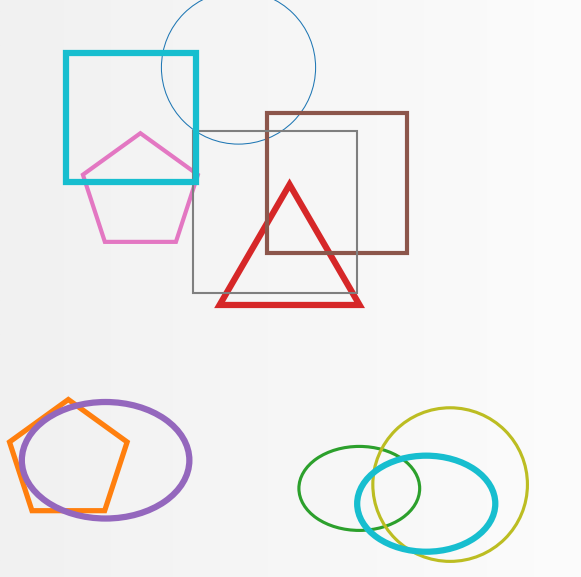[{"shape": "circle", "thickness": 0.5, "radius": 0.66, "center": [0.41, 0.882]}, {"shape": "pentagon", "thickness": 2.5, "radius": 0.53, "center": [0.118, 0.201]}, {"shape": "oval", "thickness": 1.5, "radius": 0.52, "center": [0.618, 0.153]}, {"shape": "triangle", "thickness": 3, "radius": 0.7, "center": [0.498, 0.541]}, {"shape": "oval", "thickness": 3, "radius": 0.72, "center": [0.182, 0.202]}, {"shape": "square", "thickness": 2, "radius": 0.61, "center": [0.58, 0.683]}, {"shape": "pentagon", "thickness": 2, "radius": 0.52, "center": [0.242, 0.664]}, {"shape": "square", "thickness": 1, "radius": 0.7, "center": [0.473, 0.632]}, {"shape": "circle", "thickness": 1.5, "radius": 0.66, "center": [0.774, 0.16]}, {"shape": "square", "thickness": 3, "radius": 0.56, "center": [0.226, 0.795]}, {"shape": "oval", "thickness": 3, "radius": 0.59, "center": [0.733, 0.127]}]